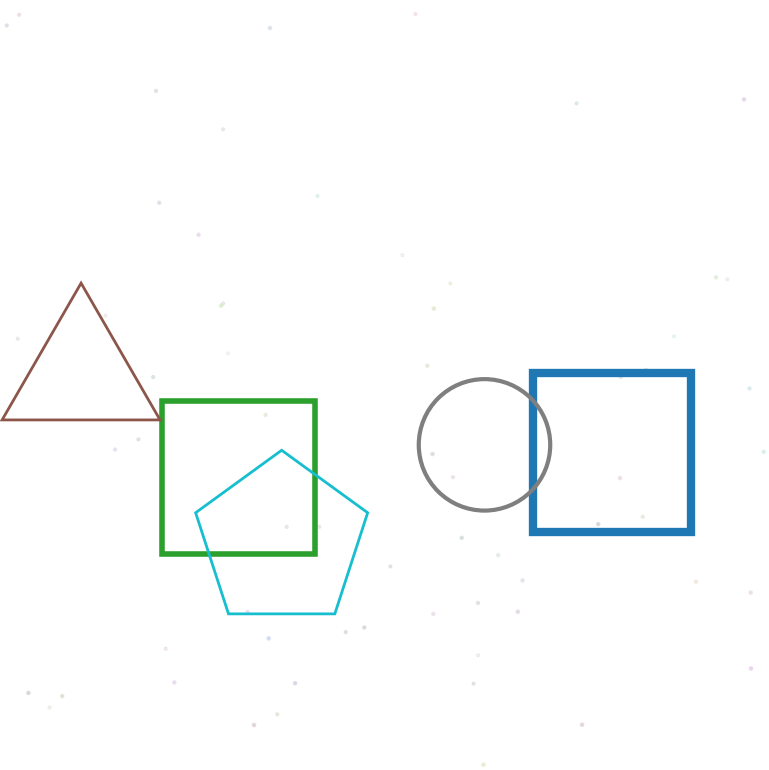[{"shape": "square", "thickness": 3, "radius": 0.51, "center": [0.795, 0.413]}, {"shape": "square", "thickness": 2, "radius": 0.5, "center": [0.31, 0.38]}, {"shape": "triangle", "thickness": 1, "radius": 0.59, "center": [0.105, 0.514]}, {"shape": "circle", "thickness": 1.5, "radius": 0.43, "center": [0.629, 0.422]}, {"shape": "pentagon", "thickness": 1, "radius": 0.59, "center": [0.366, 0.298]}]